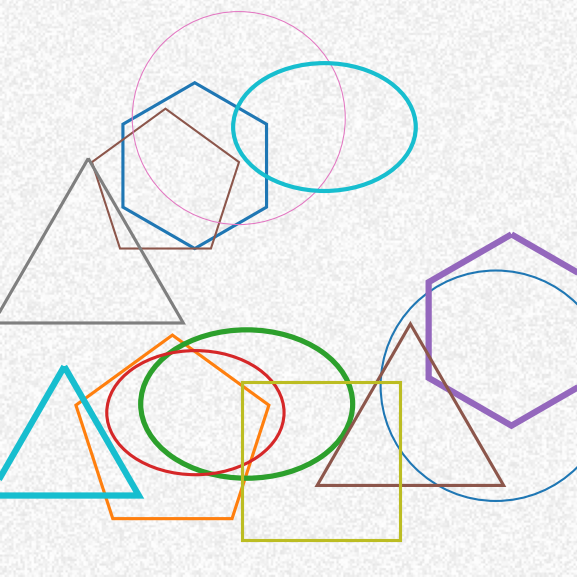[{"shape": "hexagon", "thickness": 1.5, "radius": 0.72, "center": [0.337, 0.712]}, {"shape": "circle", "thickness": 1, "radius": 1.0, "center": [0.859, 0.331]}, {"shape": "pentagon", "thickness": 1.5, "radius": 0.88, "center": [0.299, 0.243]}, {"shape": "oval", "thickness": 2.5, "radius": 0.92, "center": [0.427, 0.3]}, {"shape": "oval", "thickness": 1.5, "radius": 0.77, "center": [0.338, 0.285]}, {"shape": "hexagon", "thickness": 3, "radius": 0.83, "center": [0.886, 0.428]}, {"shape": "triangle", "thickness": 1.5, "radius": 0.93, "center": [0.711, 0.252]}, {"shape": "pentagon", "thickness": 1, "radius": 0.67, "center": [0.287, 0.677]}, {"shape": "circle", "thickness": 0.5, "radius": 0.92, "center": [0.413, 0.795]}, {"shape": "triangle", "thickness": 1.5, "radius": 0.95, "center": [0.153, 0.535]}, {"shape": "square", "thickness": 1.5, "radius": 0.69, "center": [0.556, 0.201]}, {"shape": "oval", "thickness": 2, "radius": 0.79, "center": [0.562, 0.779]}, {"shape": "triangle", "thickness": 3, "radius": 0.75, "center": [0.111, 0.216]}]